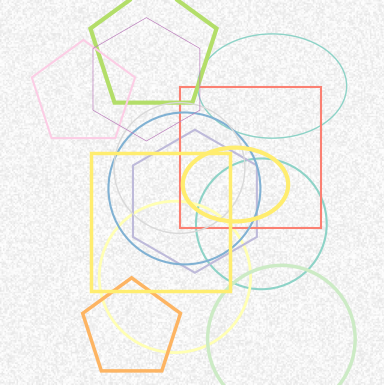[{"shape": "oval", "thickness": 1, "radius": 0.97, "center": [0.707, 0.777]}, {"shape": "circle", "thickness": 1.5, "radius": 0.85, "center": [0.679, 0.419]}, {"shape": "circle", "thickness": 2, "radius": 0.98, "center": [0.454, 0.281]}, {"shape": "hexagon", "thickness": 1.5, "radius": 0.93, "center": [0.506, 0.477]}, {"shape": "square", "thickness": 1.5, "radius": 0.91, "center": [0.65, 0.59]}, {"shape": "circle", "thickness": 1.5, "radius": 0.99, "center": [0.479, 0.511]}, {"shape": "pentagon", "thickness": 2.5, "radius": 0.67, "center": [0.342, 0.145]}, {"shape": "pentagon", "thickness": 3, "radius": 0.86, "center": [0.399, 0.873]}, {"shape": "pentagon", "thickness": 1.5, "radius": 0.71, "center": [0.217, 0.755]}, {"shape": "circle", "thickness": 1, "radius": 0.85, "center": [0.466, 0.564]}, {"shape": "hexagon", "thickness": 0.5, "radius": 0.8, "center": [0.38, 0.794]}, {"shape": "circle", "thickness": 2.5, "radius": 0.96, "center": [0.731, 0.119]}, {"shape": "oval", "thickness": 3, "radius": 0.68, "center": [0.612, 0.521]}, {"shape": "square", "thickness": 2.5, "radius": 0.9, "center": [0.416, 0.424]}]